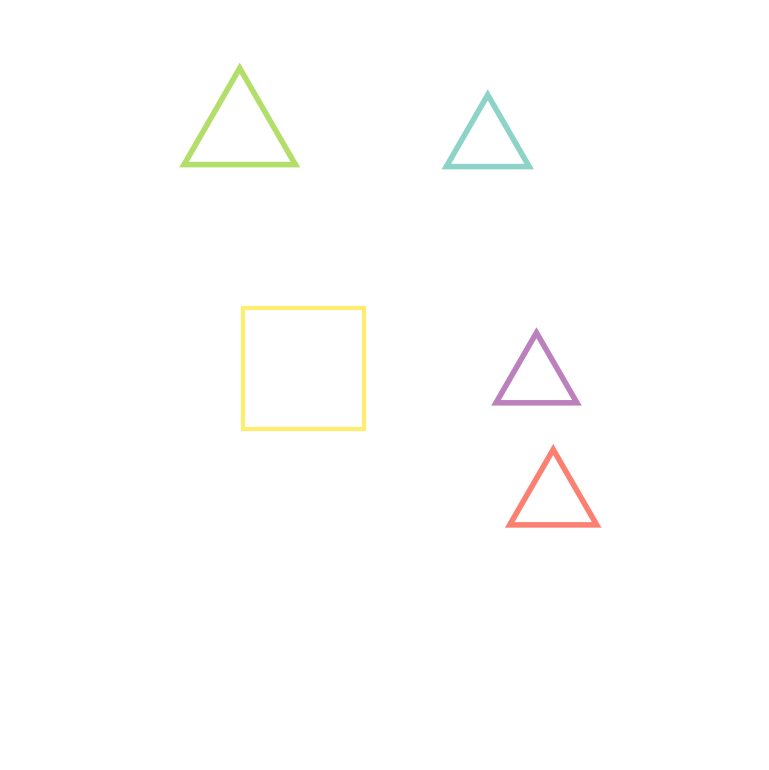[{"shape": "triangle", "thickness": 2, "radius": 0.31, "center": [0.633, 0.815]}, {"shape": "triangle", "thickness": 2, "radius": 0.33, "center": [0.718, 0.351]}, {"shape": "triangle", "thickness": 2, "radius": 0.42, "center": [0.311, 0.828]}, {"shape": "triangle", "thickness": 2, "radius": 0.3, "center": [0.697, 0.507]}, {"shape": "square", "thickness": 1.5, "radius": 0.4, "center": [0.394, 0.522]}]